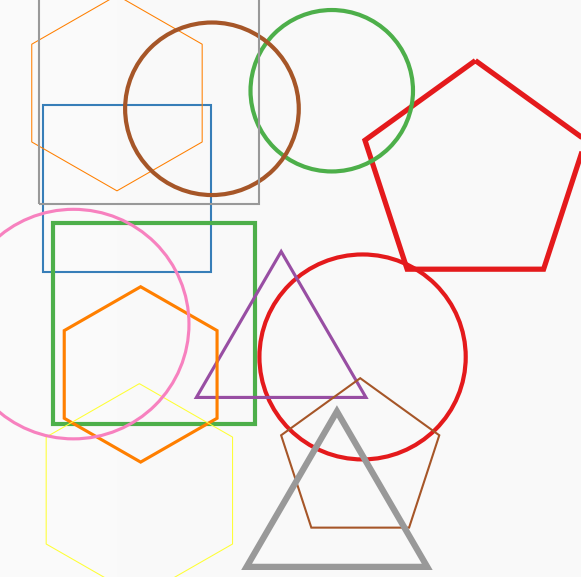[{"shape": "circle", "thickness": 2, "radius": 0.89, "center": [0.624, 0.381]}, {"shape": "pentagon", "thickness": 2.5, "radius": 1.0, "center": [0.818, 0.695]}, {"shape": "square", "thickness": 1, "radius": 0.72, "center": [0.219, 0.673]}, {"shape": "square", "thickness": 2, "radius": 0.87, "center": [0.265, 0.439]}, {"shape": "circle", "thickness": 2, "radius": 0.7, "center": [0.571, 0.842]}, {"shape": "triangle", "thickness": 1.5, "radius": 0.84, "center": [0.484, 0.395]}, {"shape": "hexagon", "thickness": 0.5, "radius": 0.85, "center": [0.201, 0.838]}, {"shape": "hexagon", "thickness": 1.5, "radius": 0.76, "center": [0.242, 0.351]}, {"shape": "hexagon", "thickness": 0.5, "radius": 0.93, "center": [0.24, 0.15]}, {"shape": "pentagon", "thickness": 1, "radius": 0.72, "center": [0.62, 0.201]}, {"shape": "circle", "thickness": 2, "radius": 0.75, "center": [0.365, 0.811]}, {"shape": "circle", "thickness": 1.5, "radius": 0.99, "center": [0.126, 0.438]}, {"shape": "square", "thickness": 1, "radius": 0.95, "center": [0.256, 0.836]}, {"shape": "triangle", "thickness": 3, "radius": 0.9, "center": [0.58, 0.107]}]